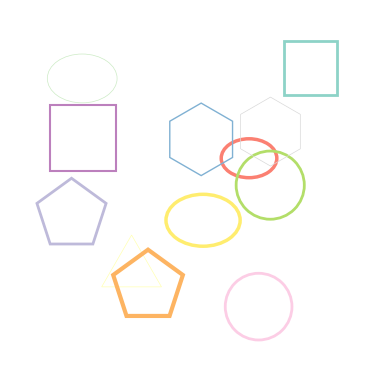[{"shape": "square", "thickness": 2, "radius": 0.35, "center": [0.806, 0.824]}, {"shape": "triangle", "thickness": 0.5, "radius": 0.45, "center": [0.342, 0.3]}, {"shape": "pentagon", "thickness": 2, "radius": 0.47, "center": [0.186, 0.443]}, {"shape": "oval", "thickness": 2.5, "radius": 0.36, "center": [0.647, 0.589]}, {"shape": "hexagon", "thickness": 1, "radius": 0.47, "center": [0.523, 0.638]}, {"shape": "pentagon", "thickness": 3, "radius": 0.48, "center": [0.385, 0.256]}, {"shape": "circle", "thickness": 2, "radius": 0.44, "center": [0.702, 0.519]}, {"shape": "circle", "thickness": 2, "radius": 0.43, "center": [0.672, 0.204]}, {"shape": "hexagon", "thickness": 0.5, "radius": 0.45, "center": [0.703, 0.658]}, {"shape": "square", "thickness": 1.5, "radius": 0.43, "center": [0.214, 0.641]}, {"shape": "oval", "thickness": 0.5, "radius": 0.45, "center": [0.214, 0.796]}, {"shape": "oval", "thickness": 2.5, "radius": 0.48, "center": [0.527, 0.428]}]